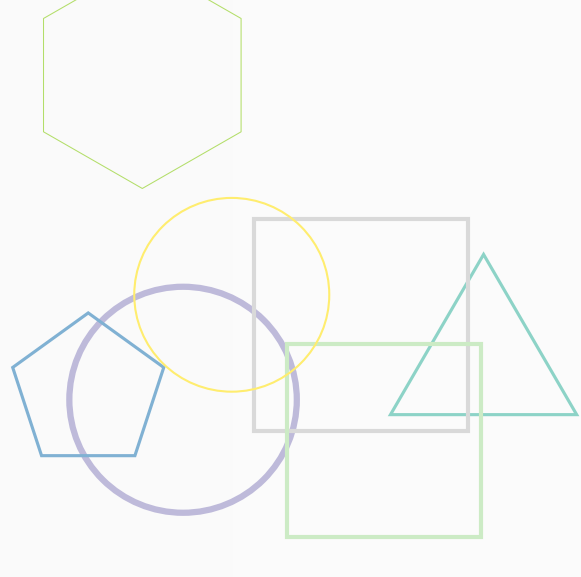[{"shape": "triangle", "thickness": 1.5, "radius": 0.92, "center": [0.832, 0.374]}, {"shape": "circle", "thickness": 3, "radius": 0.98, "center": [0.315, 0.307]}, {"shape": "pentagon", "thickness": 1.5, "radius": 0.68, "center": [0.152, 0.321]}, {"shape": "hexagon", "thickness": 0.5, "radius": 0.98, "center": [0.245, 0.869]}, {"shape": "square", "thickness": 2, "radius": 0.92, "center": [0.621, 0.436]}, {"shape": "square", "thickness": 2, "radius": 0.83, "center": [0.661, 0.236]}, {"shape": "circle", "thickness": 1, "radius": 0.84, "center": [0.399, 0.489]}]